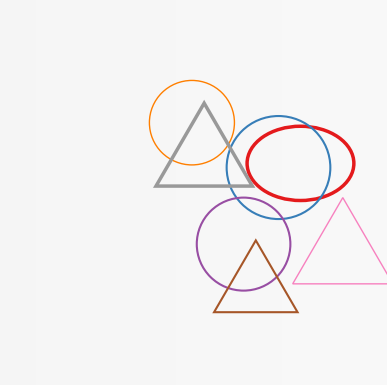[{"shape": "oval", "thickness": 2.5, "radius": 0.69, "center": [0.775, 0.576]}, {"shape": "circle", "thickness": 1.5, "radius": 0.67, "center": [0.719, 0.565]}, {"shape": "circle", "thickness": 1.5, "radius": 0.6, "center": [0.629, 0.366]}, {"shape": "circle", "thickness": 1, "radius": 0.55, "center": [0.495, 0.681]}, {"shape": "triangle", "thickness": 1.5, "radius": 0.62, "center": [0.66, 0.251]}, {"shape": "triangle", "thickness": 1, "radius": 0.75, "center": [0.885, 0.337]}, {"shape": "triangle", "thickness": 2.5, "radius": 0.72, "center": [0.527, 0.588]}]